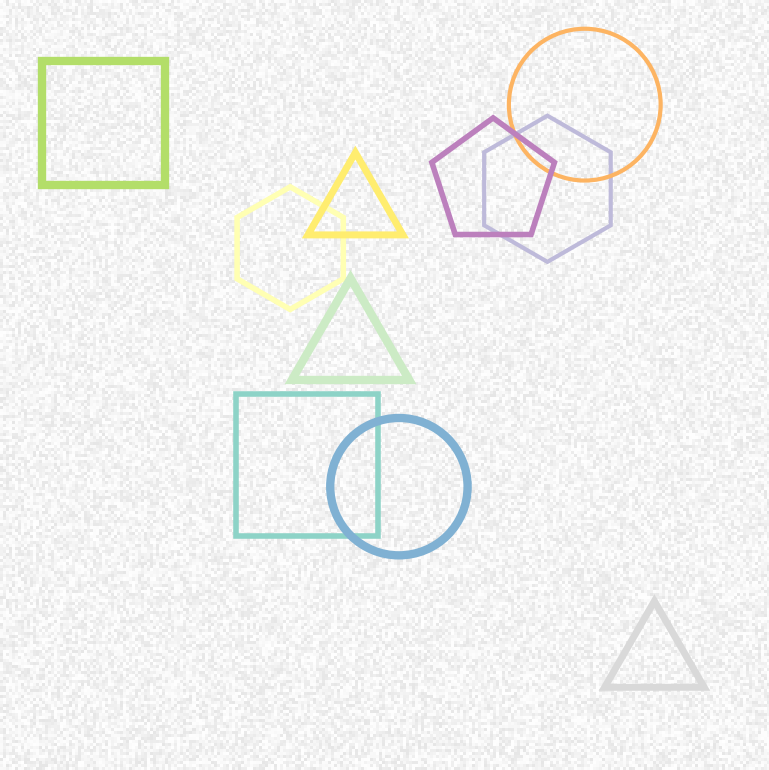[{"shape": "square", "thickness": 2, "radius": 0.46, "center": [0.398, 0.396]}, {"shape": "hexagon", "thickness": 2, "radius": 0.4, "center": [0.377, 0.678]}, {"shape": "hexagon", "thickness": 1.5, "radius": 0.47, "center": [0.711, 0.755]}, {"shape": "circle", "thickness": 3, "radius": 0.45, "center": [0.518, 0.368]}, {"shape": "circle", "thickness": 1.5, "radius": 0.49, "center": [0.759, 0.864]}, {"shape": "square", "thickness": 3, "radius": 0.4, "center": [0.135, 0.84]}, {"shape": "triangle", "thickness": 2.5, "radius": 0.37, "center": [0.85, 0.145]}, {"shape": "pentagon", "thickness": 2, "radius": 0.42, "center": [0.64, 0.763]}, {"shape": "triangle", "thickness": 3, "radius": 0.44, "center": [0.455, 0.551]}, {"shape": "triangle", "thickness": 2.5, "radius": 0.36, "center": [0.462, 0.731]}]